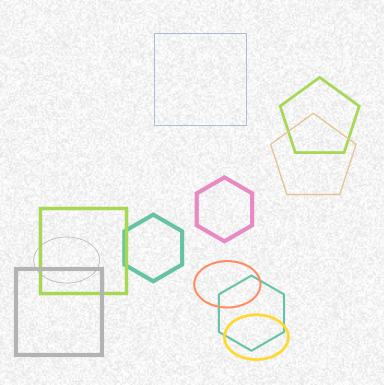[{"shape": "hexagon", "thickness": 1.5, "radius": 0.49, "center": [0.653, 0.187]}, {"shape": "hexagon", "thickness": 3, "radius": 0.43, "center": [0.398, 0.356]}, {"shape": "oval", "thickness": 1.5, "radius": 0.43, "center": [0.59, 0.262]}, {"shape": "square", "thickness": 0.5, "radius": 0.6, "center": [0.519, 0.794]}, {"shape": "hexagon", "thickness": 3, "radius": 0.42, "center": [0.583, 0.456]}, {"shape": "square", "thickness": 2.5, "radius": 0.55, "center": [0.215, 0.35]}, {"shape": "pentagon", "thickness": 2, "radius": 0.54, "center": [0.83, 0.691]}, {"shape": "oval", "thickness": 2, "radius": 0.42, "center": [0.666, 0.124]}, {"shape": "pentagon", "thickness": 1, "radius": 0.58, "center": [0.814, 0.589]}, {"shape": "oval", "thickness": 0.5, "radius": 0.43, "center": [0.173, 0.325]}, {"shape": "square", "thickness": 3, "radius": 0.56, "center": [0.153, 0.19]}]